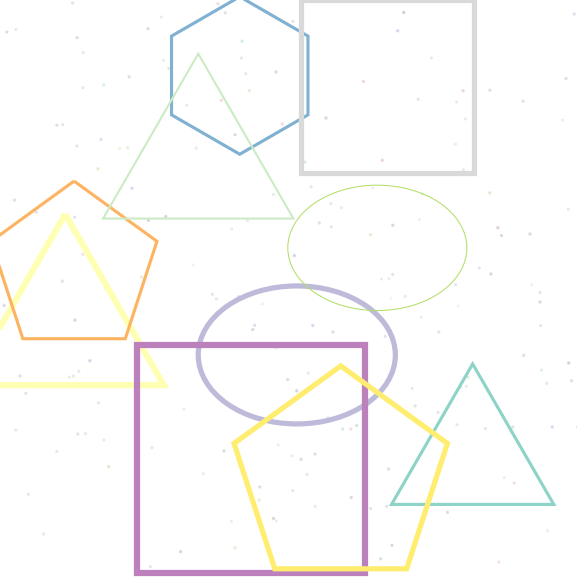[{"shape": "triangle", "thickness": 1.5, "radius": 0.81, "center": [0.818, 0.207]}, {"shape": "triangle", "thickness": 3, "radius": 0.99, "center": [0.113, 0.431]}, {"shape": "oval", "thickness": 2.5, "radius": 0.85, "center": [0.514, 0.385]}, {"shape": "hexagon", "thickness": 1.5, "radius": 0.68, "center": [0.415, 0.868]}, {"shape": "pentagon", "thickness": 1.5, "radius": 0.75, "center": [0.128, 0.535]}, {"shape": "oval", "thickness": 0.5, "radius": 0.78, "center": [0.653, 0.57]}, {"shape": "square", "thickness": 2.5, "radius": 0.75, "center": [0.671, 0.85]}, {"shape": "square", "thickness": 3, "radius": 0.99, "center": [0.434, 0.205]}, {"shape": "triangle", "thickness": 1, "radius": 0.95, "center": [0.343, 0.716]}, {"shape": "pentagon", "thickness": 2.5, "radius": 0.97, "center": [0.59, 0.171]}]